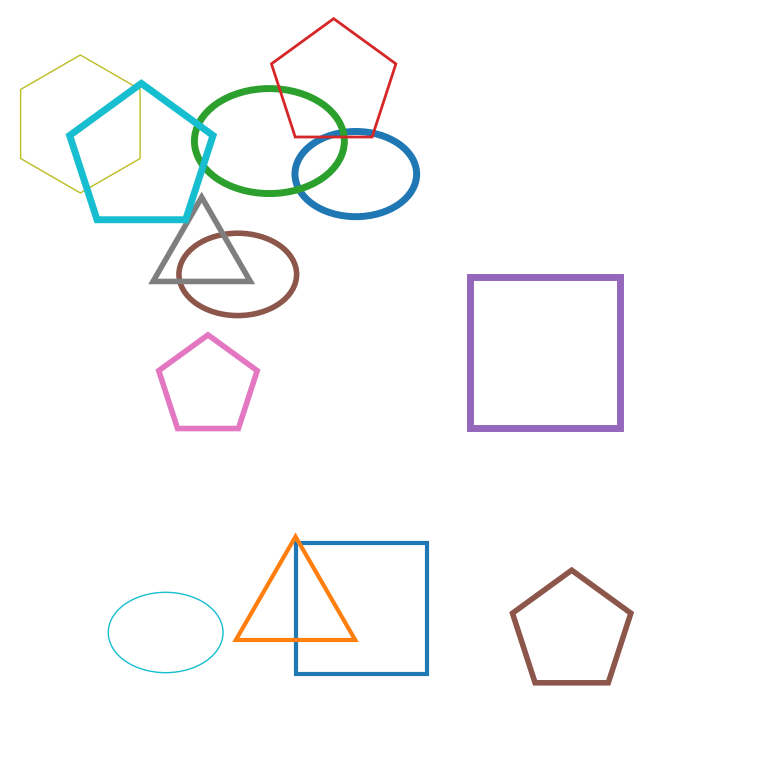[{"shape": "oval", "thickness": 2.5, "radius": 0.4, "center": [0.462, 0.774]}, {"shape": "square", "thickness": 1.5, "radius": 0.43, "center": [0.469, 0.21]}, {"shape": "triangle", "thickness": 1.5, "radius": 0.45, "center": [0.384, 0.214]}, {"shape": "oval", "thickness": 2.5, "radius": 0.49, "center": [0.35, 0.817]}, {"shape": "pentagon", "thickness": 1, "radius": 0.42, "center": [0.433, 0.891]}, {"shape": "square", "thickness": 2.5, "radius": 0.49, "center": [0.708, 0.542]}, {"shape": "oval", "thickness": 2, "radius": 0.38, "center": [0.309, 0.644]}, {"shape": "pentagon", "thickness": 2, "radius": 0.4, "center": [0.742, 0.179]}, {"shape": "pentagon", "thickness": 2, "radius": 0.34, "center": [0.27, 0.498]}, {"shape": "triangle", "thickness": 2, "radius": 0.36, "center": [0.262, 0.671]}, {"shape": "hexagon", "thickness": 0.5, "radius": 0.45, "center": [0.104, 0.839]}, {"shape": "pentagon", "thickness": 2.5, "radius": 0.49, "center": [0.184, 0.794]}, {"shape": "oval", "thickness": 0.5, "radius": 0.37, "center": [0.215, 0.179]}]